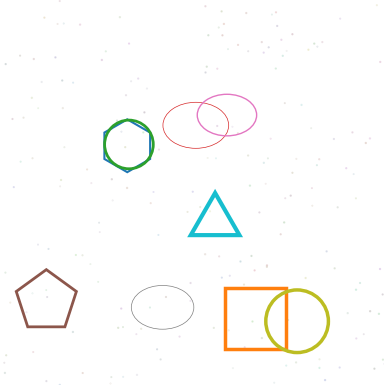[{"shape": "hexagon", "thickness": 1.5, "radius": 0.34, "center": [0.331, 0.621]}, {"shape": "square", "thickness": 2.5, "radius": 0.39, "center": [0.663, 0.173]}, {"shape": "circle", "thickness": 2, "radius": 0.32, "center": [0.335, 0.625]}, {"shape": "oval", "thickness": 0.5, "radius": 0.43, "center": [0.509, 0.675]}, {"shape": "pentagon", "thickness": 2, "radius": 0.41, "center": [0.12, 0.218]}, {"shape": "oval", "thickness": 1, "radius": 0.39, "center": [0.589, 0.701]}, {"shape": "oval", "thickness": 0.5, "radius": 0.41, "center": [0.422, 0.202]}, {"shape": "circle", "thickness": 2.5, "radius": 0.41, "center": [0.772, 0.166]}, {"shape": "triangle", "thickness": 3, "radius": 0.36, "center": [0.559, 0.426]}]